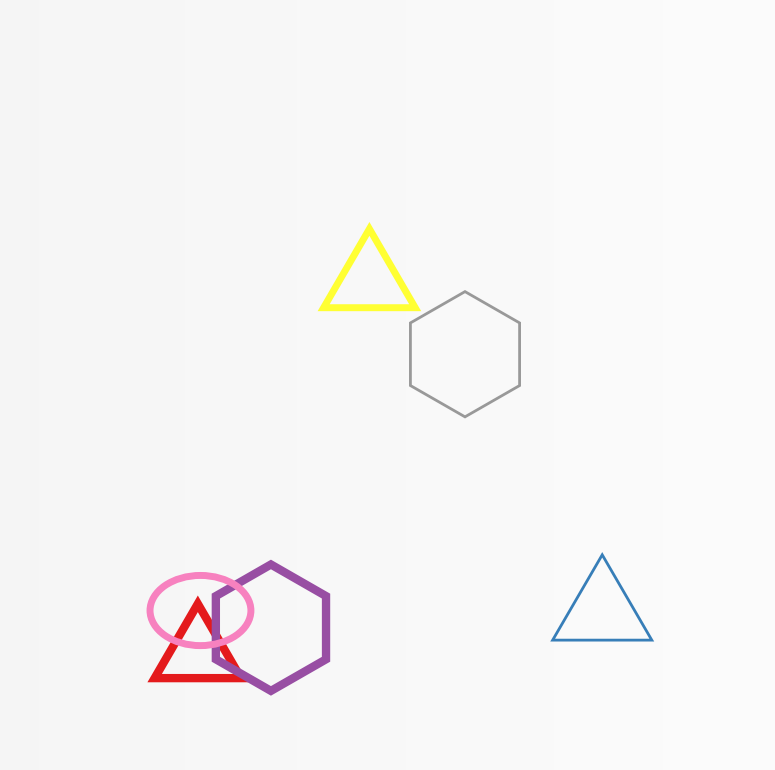[{"shape": "triangle", "thickness": 3, "radius": 0.32, "center": [0.255, 0.151]}, {"shape": "triangle", "thickness": 1, "radius": 0.37, "center": [0.777, 0.206]}, {"shape": "hexagon", "thickness": 3, "radius": 0.41, "center": [0.35, 0.185]}, {"shape": "triangle", "thickness": 2.5, "radius": 0.34, "center": [0.477, 0.634]}, {"shape": "oval", "thickness": 2.5, "radius": 0.33, "center": [0.259, 0.207]}, {"shape": "hexagon", "thickness": 1, "radius": 0.41, "center": [0.6, 0.54]}]